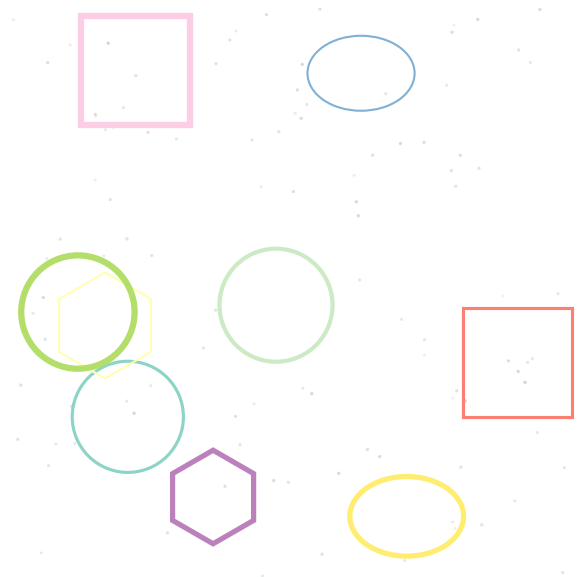[{"shape": "circle", "thickness": 1.5, "radius": 0.48, "center": [0.221, 0.277]}, {"shape": "hexagon", "thickness": 1, "radius": 0.46, "center": [0.182, 0.436]}, {"shape": "square", "thickness": 1.5, "radius": 0.47, "center": [0.896, 0.372]}, {"shape": "oval", "thickness": 1, "radius": 0.46, "center": [0.625, 0.872]}, {"shape": "circle", "thickness": 3, "radius": 0.49, "center": [0.135, 0.459]}, {"shape": "square", "thickness": 3, "radius": 0.47, "center": [0.235, 0.876]}, {"shape": "hexagon", "thickness": 2.5, "radius": 0.41, "center": [0.369, 0.139]}, {"shape": "circle", "thickness": 2, "radius": 0.49, "center": [0.478, 0.471]}, {"shape": "oval", "thickness": 2.5, "radius": 0.49, "center": [0.704, 0.105]}]